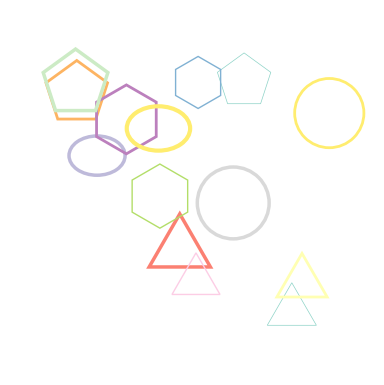[{"shape": "pentagon", "thickness": 0.5, "radius": 0.36, "center": [0.634, 0.79]}, {"shape": "triangle", "thickness": 0.5, "radius": 0.37, "center": [0.758, 0.192]}, {"shape": "triangle", "thickness": 2, "radius": 0.38, "center": [0.784, 0.266]}, {"shape": "oval", "thickness": 2.5, "radius": 0.36, "center": [0.252, 0.596]}, {"shape": "triangle", "thickness": 2.5, "radius": 0.46, "center": [0.467, 0.352]}, {"shape": "hexagon", "thickness": 1, "radius": 0.34, "center": [0.515, 0.786]}, {"shape": "pentagon", "thickness": 2, "radius": 0.42, "center": [0.199, 0.759]}, {"shape": "hexagon", "thickness": 1, "radius": 0.42, "center": [0.415, 0.491]}, {"shape": "triangle", "thickness": 1, "radius": 0.36, "center": [0.509, 0.271]}, {"shape": "circle", "thickness": 2.5, "radius": 0.47, "center": [0.606, 0.473]}, {"shape": "hexagon", "thickness": 2, "radius": 0.45, "center": [0.328, 0.69]}, {"shape": "pentagon", "thickness": 2.5, "radius": 0.44, "center": [0.196, 0.784]}, {"shape": "oval", "thickness": 3, "radius": 0.41, "center": [0.412, 0.666]}, {"shape": "circle", "thickness": 2, "radius": 0.45, "center": [0.855, 0.706]}]